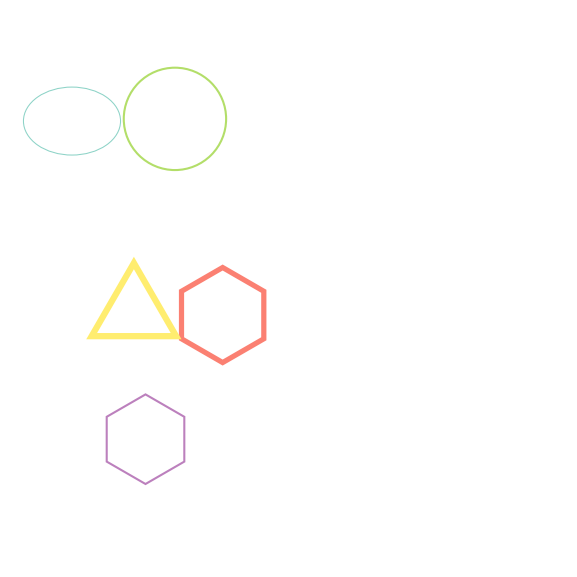[{"shape": "oval", "thickness": 0.5, "radius": 0.42, "center": [0.125, 0.789]}, {"shape": "hexagon", "thickness": 2.5, "radius": 0.41, "center": [0.386, 0.454]}, {"shape": "circle", "thickness": 1, "radius": 0.44, "center": [0.303, 0.793]}, {"shape": "hexagon", "thickness": 1, "radius": 0.39, "center": [0.252, 0.239]}, {"shape": "triangle", "thickness": 3, "radius": 0.42, "center": [0.232, 0.459]}]